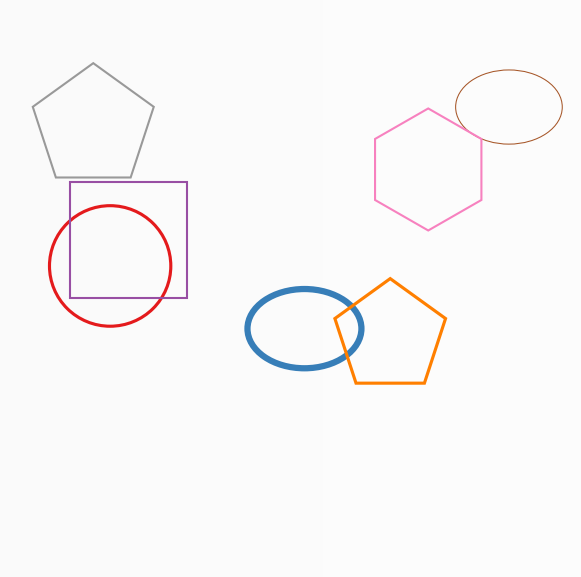[{"shape": "circle", "thickness": 1.5, "radius": 0.52, "center": [0.189, 0.539]}, {"shape": "oval", "thickness": 3, "radius": 0.49, "center": [0.524, 0.43]}, {"shape": "square", "thickness": 1, "radius": 0.5, "center": [0.222, 0.584]}, {"shape": "pentagon", "thickness": 1.5, "radius": 0.5, "center": [0.671, 0.417]}, {"shape": "oval", "thickness": 0.5, "radius": 0.46, "center": [0.876, 0.814]}, {"shape": "hexagon", "thickness": 1, "radius": 0.53, "center": [0.737, 0.706]}, {"shape": "pentagon", "thickness": 1, "radius": 0.55, "center": [0.16, 0.78]}]